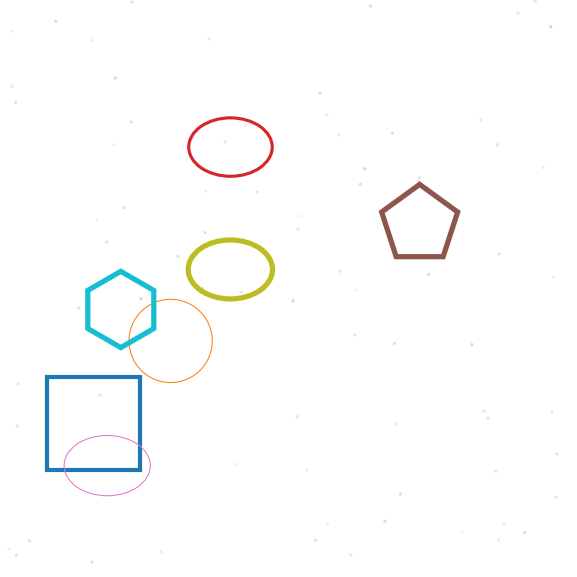[{"shape": "square", "thickness": 2, "radius": 0.4, "center": [0.163, 0.265]}, {"shape": "circle", "thickness": 0.5, "radius": 0.36, "center": [0.295, 0.409]}, {"shape": "oval", "thickness": 1.5, "radius": 0.36, "center": [0.399, 0.744]}, {"shape": "pentagon", "thickness": 2.5, "radius": 0.35, "center": [0.727, 0.611]}, {"shape": "oval", "thickness": 0.5, "radius": 0.37, "center": [0.186, 0.193]}, {"shape": "oval", "thickness": 2.5, "radius": 0.36, "center": [0.399, 0.533]}, {"shape": "hexagon", "thickness": 2.5, "radius": 0.33, "center": [0.209, 0.463]}]